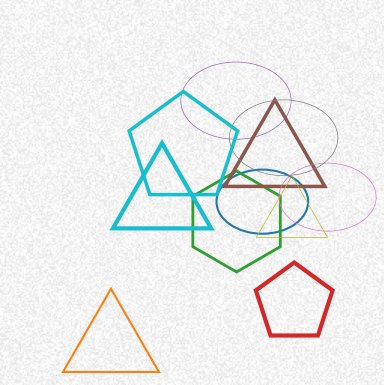[{"shape": "oval", "thickness": 1.5, "radius": 0.59, "center": [0.681, 0.476]}, {"shape": "triangle", "thickness": 1.5, "radius": 0.72, "center": [0.288, 0.106]}, {"shape": "hexagon", "thickness": 2, "radius": 0.66, "center": [0.614, 0.425]}, {"shape": "pentagon", "thickness": 3, "radius": 0.52, "center": [0.764, 0.213]}, {"shape": "oval", "thickness": 0.5, "radius": 0.72, "center": [0.613, 0.739]}, {"shape": "triangle", "thickness": 2.5, "radius": 0.75, "center": [0.714, 0.591]}, {"shape": "oval", "thickness": 0.5, "radius": 0.63, "center": [0.851, 0.488]}, {"shape": "oval", "thickness": 0.5, "radius": 0.7, "center": [0.737, 0.642]}, {"shape": "triangle", "thickness": 0.5, "radius": 0.53, "center": [0.758, 0.437]}, {"shape": "triangle", "thickness": 3, "radius": 0.74, "center": [0.421, 0.481]}, {"shape": "pentagon", "thickness": 2.5, "radius": 0.74, "center": [0.476, 0.614]}]